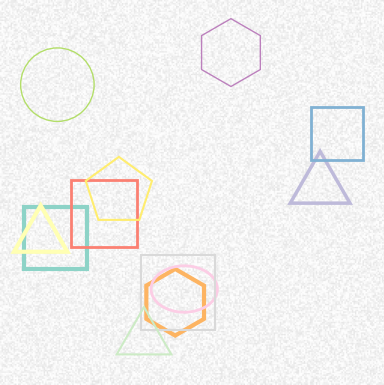[{"shape": "square", "thickness": 3, "radius": 0.4, "center": [0.144, 0.383]}, {"shape": "triangle", "thickness": 3, "radius": 0.4, "center": [0.106, 0.386]}, {"shape": "triangle", "thickness": 2.5, "radius": 0.45, "center": [0.831, 0.517]}, {"shape": "square", "thickness": 2, "radius": 0.43, "center": [0.27, 0.446]}, {"shape": "square", "thickness": 2, "radius": 0.34, "center": [0.875, 0.653]}, {"shape": "hexagon", "thickness": 3, "radius": 0.43, "center": [0.455, 0.215]}, {"shape": "circle", "thickness": 1, "radius": 0.48, "center": [0.149, 0.78]}, {"shape": "oval", "thickness": 2, "radius": 0.43, "center": [0.479, 0.249]}, {"shape": "square", "thickness": 1.5, "radius": 0.49, "center": [0.462, 0.24]}, {"shape": "hexagon", "thickness": 1, "radius": 0.44, "center": [0.6, 0.863]}, {"shape": "triangle", "thickness": 1.5, "radius": 0.41, "center": [0.374, 0.12]}, {"shape": "pentagon", "thickness": 1.5, "radius": 0.45, "center": [0.309, 0.502]}]